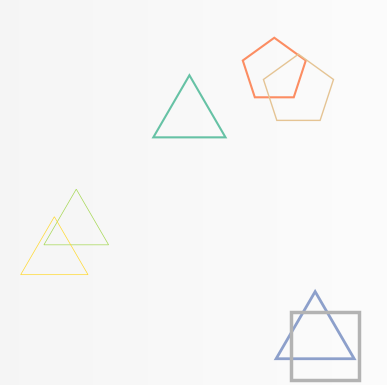[{"shape": "triangle", "thickness": 1.5, "radius": 0.54, "center": [0.489, 0.697]}, {"shape": "pentagon", "thickness": 1.5, "radius": 0.43, "center": [0.708, 0.816]}, {"shape": "triangle", "thickness": 2, "radius": 0.58, "center": [0.813, 0.126]}, {"shape": "triangle", "thickness": 0.5, "radius": 0.48, "center": [0.197, 0.412]}, {"shape": "triangle", "thickness": 0.5, "radius": 0.5, "center": [0.14, 0.337]}, {"shape": "pentagon", "thickness": 1, "radius": 0.48, "center": [0.77, 0.764]}, {"shape": "square", "thickness": 2.5, "radius": 0.44, "center": [0.838, 0.101]}]